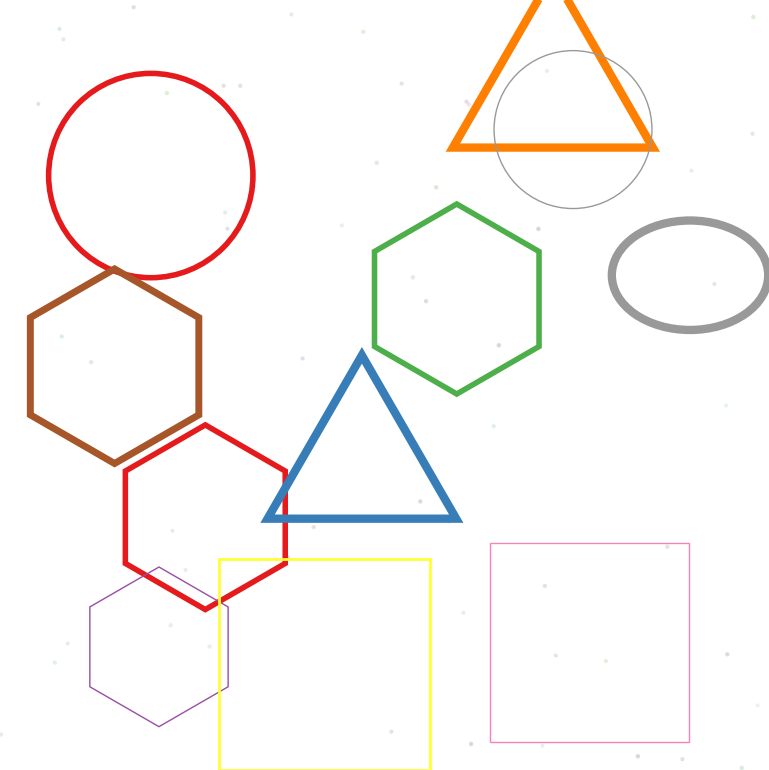[{"shape": "hexagon", "thickness": 2, "radius": 0.6, "center": [0.267, 0.328]}, {"shape": "circle", "thickness": 2, "radius": 0.66, "center": [0.196, 0.772]}, {"shape": "triangle", "thickness": 3, "radius": 0.71, "center": [0.47, 0.397]}, {"shape": "hexagon", "thickness": 2, "radius": 0.62, "center": [0.593, 0.612]}, {"shape": "hexagon", "thickness": 0.5, "radius": 0.52, "center": [0.206, 0.16]}, {"shape": "triangle", "thickness": 3, "radius": 0.75, "center": [0.718, 0.883]}, {"shape": "square", "thickness": 1, "radius": 0.69, "center": [0.421, 0.137]}, {"shape": "hexagon", "thickness": 2.5, "radius": 0.63, "center": [0.149, 0.524]}, {"shape": "square", "thickness": 0.5, "radius": 0.64, "center": [0.766, 0.166]}, {"shape": "oval", "thickness": 3, "radius": 0.51, "center": [0.896, 0.643]}, {"shape": "circle", "thickness": 0.5, "radius": 0.51, "center": [0.744, 0.832]}]